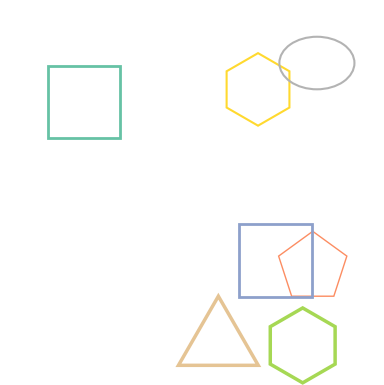[{"shape": "square", "thickness": 2, "radius": 0.47, "center": [0.218, 0.736]}, {"shape": "pentagon", "thickness": 1, "radius": 0.47, "center": [0.812, 0.306]}, {"shape": "square", "thickness": 2, "radius": 0.47, "center": [0.716, 0.323]}, {"shape": "hexagon", "thickness": 2.5, "radius": 0.49, "center": [0.786, 0.103]}, {"shape": "hexagon", "thickness": 1.5, "radius": 0.47, "center": [0.67, 0.768]}, {"shape": "triangle", "thickness": 2.5, "radius": 0.6, "center": [0.567, 0.111]}, {"shape": "oval", "thickness": 1.5, "radius": 0.49, "center": [0.823, 0.836]}]